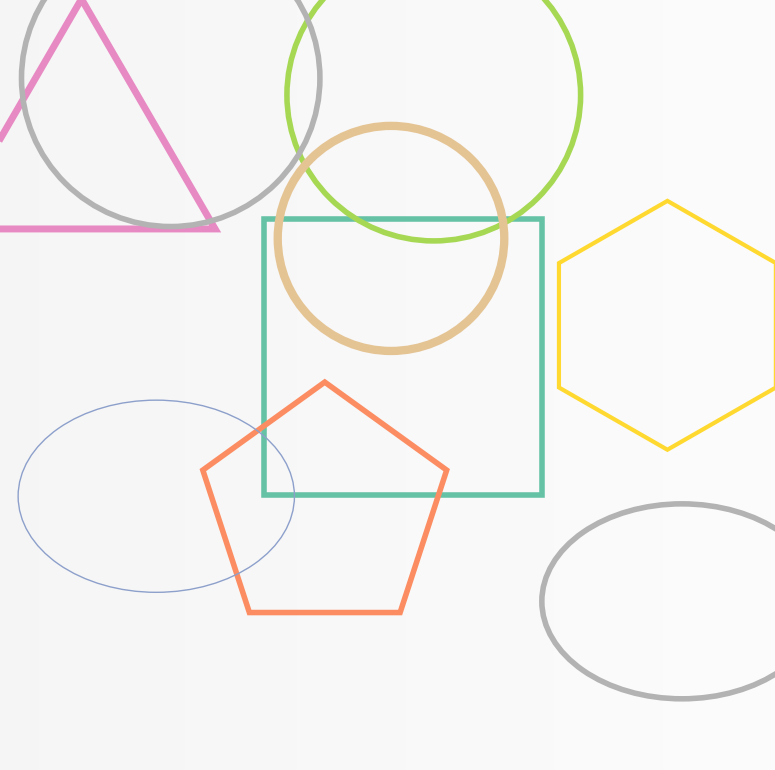[{"shape": "square", "thickness": 2, "radius": 0.9, "center": [0.52, 0.536]}, {"shape": "pentagon", "thickness": 2, "radius": 0.83, "center": [0.419, 0.338]}, {"shape": "oval", "thickness": 0.5, "radius": 0.89, "center": [0.202, 0.356]}, {"shape": "triangle", "thickness": 2.5, "radius": 1.0, "center": [0.105, 0.802]}, {"shape": "circle", "thickness": 2, "radius": 0.95, "center": [0.56, 0.877]}, {"shape": "hexagon", "thickness": 1.5, "radius": 0.81, "center": [0.861, 0.578]}, {"shape": "circle", "thickness": 3, "radius": 0.73, "center": [0.505, 0.69]}, {"shape": "circle", "thickness": 2, "radius": 0.96, "center": [0.22, 0.898]}, {"shape": "oval", "thickness": 2, "radius": 0.9, "center": [0.88, 0.219]}]